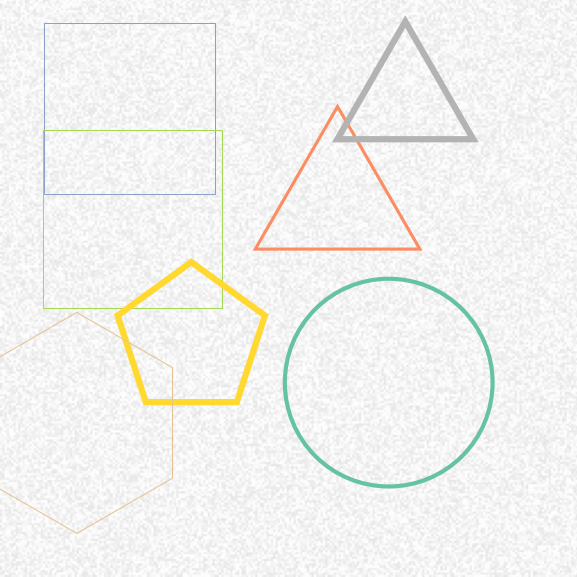[{"shape": "circle", "thickness": 2, "radius": 0.9, "center": [0.673, 0.337]}, {"shape": "triangle", "thickness": 1.5, "radius": 0.82, "center": [0.584, 0.65]}, {"shape": "square", "thickness": 0.5, "radius": 0.74, "center": [0.224, 0.811]}, {"shape": "square", "thickness": 0.5, "radius": 0.77, "center": [0.23, 0.62]}, {"shape": "pentagon", "thickness": 3, "radius": 0.67, "center": [0.331, 0.411]}, {"shape": "hexagon", "thickness": 0.5, "radius": 0.96, "center": [0.133, 0.267]}, {"shape": "triangle", "thickness": 3, "radius": 0.68, "center": [0.702, 0.826]}]